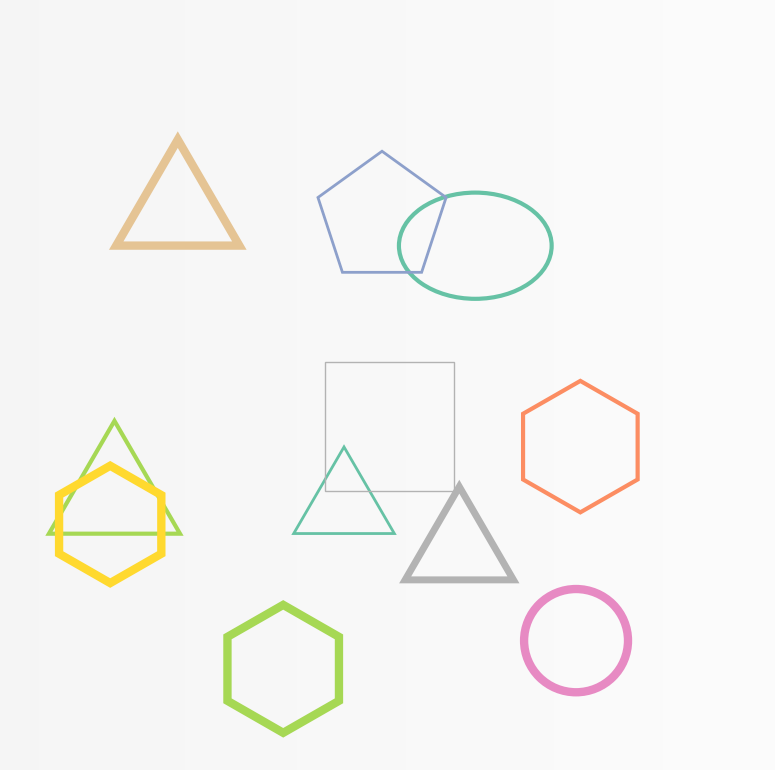[{"shape": "oval", "thickness": 1.5, "radius": 0.49, "center": [0.613, 0.681]}, {"shape": "triangle", "thickness": 1, "radius": 0.37, "center": [0.444, 0.345]}, {"shape": "hexagon", "thickness": 1.5, "radius": 0.43, "center": [0.749, 0.42]}, {"shape": "pentagon", "thickness": 1, "radius": 0.43, "center": [0.493, 0.717]}, {"shape": "circle", "thickness": 3, "radius": 0.34, "center": [0.743, 0.168]}, {"shape": "hexagon", "thickness": 3, "radius": 0.42, "center": [0.365, 0.131]}, {"shape": "triangle", "thickness": 1.5, "radius": 0.49, "center": [0.148, 0.356]}, {"shape": "hexagon", "thickness": 3, "radius": 0.38, "center": [0.142, 0.319]}, {"shape": "triangle", "thickness": 3, "radius": 0.46, "center": [0.229, 0.727]}, {"shape": "triangle", "thickness": 2.5, "radius": 0.4, "center": [0.593, 0.287]}, {"shape": "square", "thickness": 0.5, "radius": 0.42, "center": [0.503, 0.447]}]